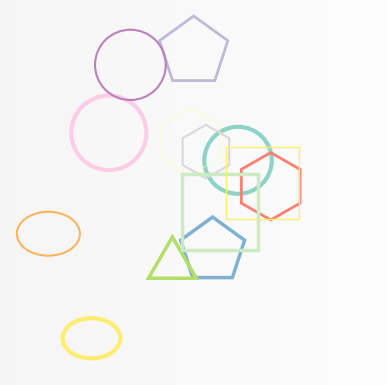[{"shape": "circle", "thickness": 3, "radius": 0.44, "center": [0.614, 0.584]}, {"shape": "hexagon", "thickness": 0.5, "radius": 0.43, "center": [0.492, 0.632]}, {"shape": "pentagon", "thickness": 2, "radius": 0.46, "center": [0.5, 0.866]}, {"shape": "hexagon", "thickness": 2, "radius": 0.44, "center": [0.699, 0.516]}, {"shape": "pentagon", "thickness": 2.5, "radius": 0.43, "center": [0.549, 0.349]}, {"shape": "oval", "thickness": 1.5, "radius": 0.41, "center": [0.125, 0.393]}, {"shape": "triangle", "thickness": 2.5, "radius": 0.36, "center": [0.445, 0.313]}, {"shape": "circle", "thickness": 3, "radius": 0.48, "center": [0.281, 0.655]}, {"shape": "hexagon", "thickness": 1.5, "radius": 0.35, "center": [0.531, 0.606]}, {"shape": "circle", "thickness": 1.5, "radius": 0.46, "center": [0.337, 0.832]}, {"shape": "square", "thickness": 2.5, "radius": 0.49, "center": [0.568, 0.449]}, {"shape": "square", "thickness": 1, "radius": 0.47, "center": [0.678, 0.526]}, {"shape": "oval", "thickness": 3, "radius": 0.37, "center": [0.236, 0.121]}]